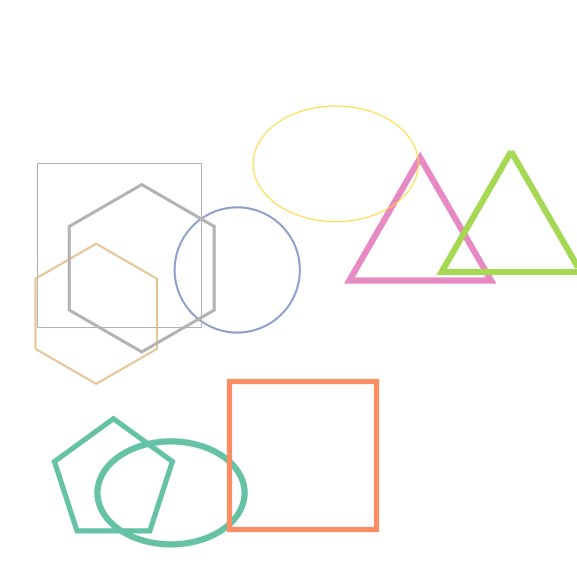[{"shape": "oval", "thickness": 3, "radius": 0.64, "center": [0.296, 0.146]}, {"shape": "pentagon", "thickness": 2.5, "radius": 0.54, "center": [0.196, 0.167]}, {"shape": "square", "thickness": 2.5, "radius": 0.64, "center": [0.524, 0.211]}, {"shape": "circle", "thickness": 1, "radius": 0.54, "center": [0.411, 0.532]}, {"shape": "triangle", "thickness": 3, "radius": 0.71, "center": [0.728, 0.584]}, {"shape": "triangle", "thickness": 3, "radius": 0.7, "center": [0.885, 0.598]}, {"shape": "oval", "thickness": 0.5, "radius": 0.72, "center": [0.581, 0.715]}, {"shape": "hexagon", "thickness": 1, "radius": 0.61, "center": [0.167, 0.456]}, {"shape": "hexagon", "thickness": 1.5, "radius": 0.72, "center": [0.245, 0.535]}, {"shape": "square", "thickness": 0.5, "radius": 0.71, "center": [0.206, 0.576]}]